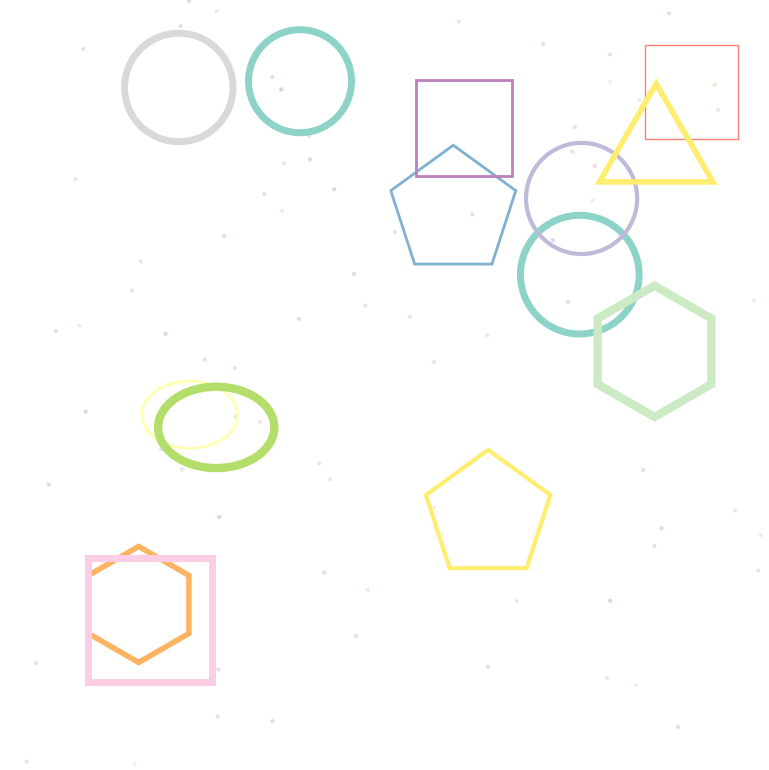[{"shape": "circle", "thickness": 2.5, "radius": 0.39, "center": [0.753, 0.643]}, {"shape": "circle", "thickness": 2.5, "radius": 0.33, "center": [0.39, 0.895]}, {"shape": "oval", "thickness": 1, "radius": 0.31, "center": [0.246, 0.461]}, {"shape": "circle", "thickness": 1.5, "radius": 0.36, "center": [0.755, 0.742]}, {"shape": "square", "thickness": 0.5, "radius": 0.3, "center": [0.898, 0.88]}, {"shape": "pentagon", "thickness": 1, "radius": 0.43, "center": [0.589, 0.726]}, {"shape": "hexagon", "thickness": 2, "radius": 0.38, "center": [0.18, 0.215]}, {"shape": "oval", "thickness": 3, "radius": 0.38, "center": [0.281, 0.445]}, {"shape": "square", "thickness": 2.5, "radius": 0.4, "center": [0.194, 0.194]}, {"shape": "circle", "thickness": 2.5, "radius": 0.35, "center": [0.232, 0.886]}, {"shape": "square", "thickness": 1, "radius": 0.31, "center": [0.603, 0.834]}, {"shape": "hexagon", "thickness": 3, "radius": 0.43, "center": [0.85, 0.544]}, {"shape": "triangle", "thickness": 2, "radius": 0.43, "center": [0.852, 0.806]}, {"shape": "pentagon", "thickness": 1.5, "radius": 0.42, "center": [0.634, 0.331]}]